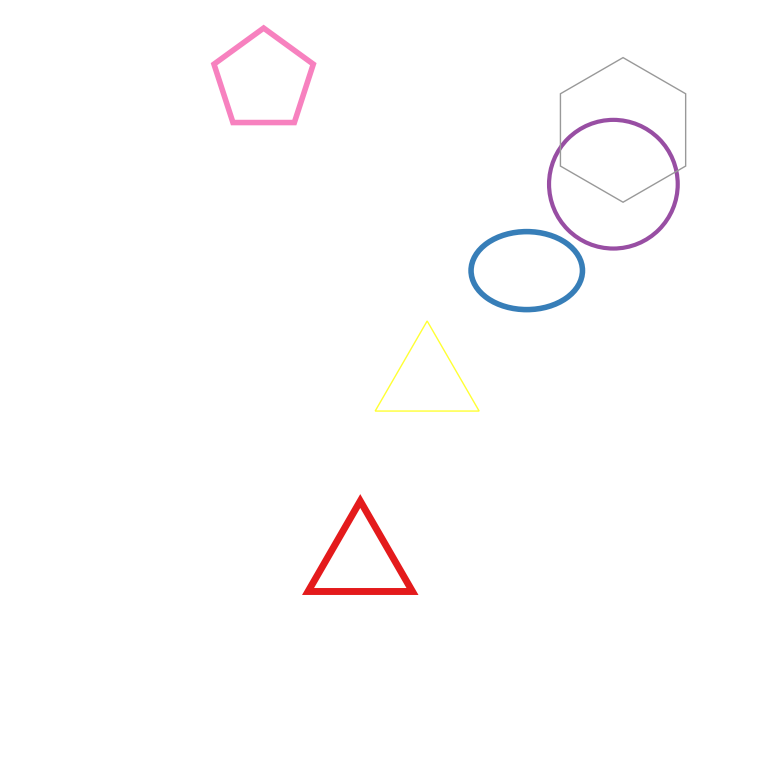[{"shape": "triangle", "thickness": 2.5, "radius": 0.39, "center": [0.468, 0.271]}, {"shape": "oval", "thickness": 2, "radius": 0.36, "center": [0.684, 0.649]}, {"shape": "circle", "thickness": 1.5, "radius": 0.42, "center": [0.797, 0.761]}, {"shape": "triangle", "thickness": 0.5, "radius": 0.39, "center": [0.555, 0.505]}, {"shape": "pentagon", "thickness": 2, "radius": 0.34, "center": [0.342, 0.896]}, {"shape": "hexagon", "thickness": 0.5, "radius": 0.47, "center": [0.809, 0.831]}]